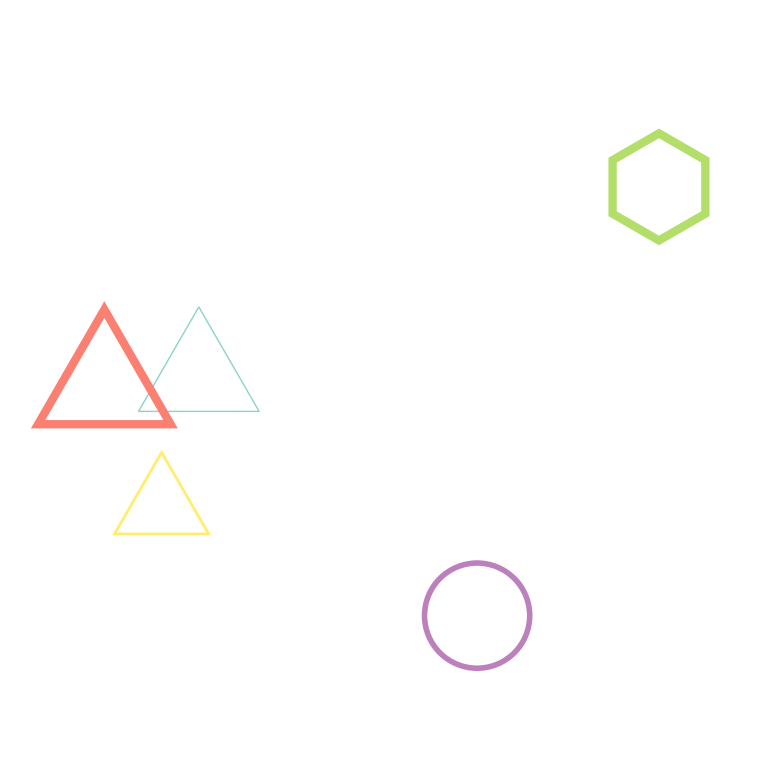[{"shape": "triangle", "thickness": 0.5, "radius": 0.45, "center": [0.258, 0.511]}, {"shape": "triangle", "thickness": 3, "radius": 0.5, "center": [0.135, 0.499]}, {"shape": "hexagon", "thickness": 3, "radius": 0.35, "center": [0.856, 0.757]}, {"shape": "circle", "thickness": 2, "radius": 0.34, "center": [0.62, 0.2]}, {"shape": "triangle", "thickness": 1, "radius": 0.35, "center": [0.21, 0.342]}]